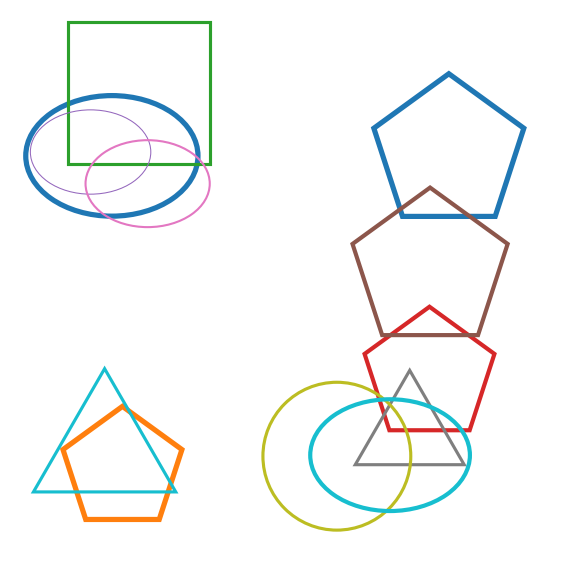[{"shape": "pentagon", "thickness": 2.5, "radius": 0.68, "center": [0.777, 0.735]}, {"shape": "oval", "thickness": 2.5, "radius": 0.75, "center": [0.194, 0.729]}, {"shape": "pentagon", "thickness": 2.5, "radius": 0.54, "center": [0.212, 0.187]}, {"shape": "square", "thickness": 1.5, "radius": 0.61, "center": [0.241, 0.839]}, {"shape": "pentagon", "thickness": 2, "radius": 0.59, "center": [0.744, 0.35]}, {"shape": "oval", "thickness": 0.5, "radius": 0.52, "center": [0.157, 0.736]}, {"shape": "pentagon", "thickness": 2, "radius": 0.71, "center": [0.745, 0.533]}, {"shape": "oval", "thickness": 1, "radius": 0.54, "center": [0.256, 0.681]}, {"shape": "triangle", "thickness": 1.5, "radius": 0.54, "center": [0.709, 0.249]}, {"shape": "circle", "thickness": 1.5, "radius": 0.64, "center": [0.583, 0.209]}, {"shape": "oval", "thickness": 2, "radius": 0.69, "center": [0.675, 0.211]}, {"shape": "triangle", "thickness": 1.5, "radius": 0.71, "center": [0.181, 0.218]}]